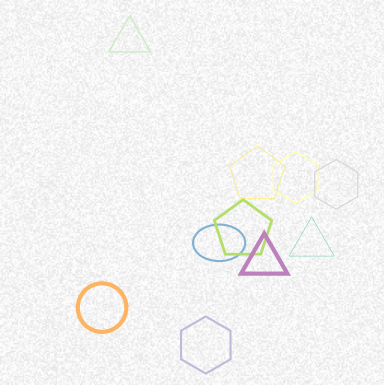[{"shape": "triangle", "thickness": 0.5, "radius": 0.34, "center": [0.81, 0.369]}, {"shape": "hexagon", "thickness": 1, "radius": 0.33, "center": [0.768, 0.539]}, {"shape": "hexagon", "thickness": 1.5, "radius": 0.37, "center": [0.534, 0.104]}, {"shape": "oval", "thickness": 1.5, "radius": 0.34, "center": [0.569, 0.369]}, {"shape": "circle", "thickness": 3, "radius": 0.32, "center": [0.265, 0.201]}, {"shape": "pentagon", "thickness": 2, "radius": 0.39, "center": [0.631, 0.403]}, {"shape": "hexagon", "thickness": 1, "radius": 0.32, "center": [0.873, 0.521]}, {"shape": "triangle", "thickness": 3, "radius": 0.35, "center": [0.686, 0.324]}, {"shape": "triangle", "thickness": 1, "radius": 0.31, "center": [0.337, 0.897]}, {"shape": "pentagon", "thickness": 0.5, "radius": 0.38, "center": [0.668, 0.546]}]